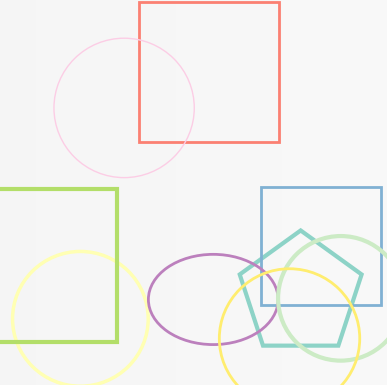[{"shape": "pentagon", "thickness": 3, "radius": 0.83, "center": [0.776, 0.236]}, {"shape": "circle", "thickness": 2.5, "radius": 0.88, "center": [0.207, 0.172]}, {"shape": "square", "thickness": 2, "radius": 0.9, "center": [0.539, 0.813]}, {"shape": "square", "thickness": 2, "radius": 0.77, "center": [0.828, 0.361]}, {"shape": "square", "thickness": 3, "radius": 1.0, "center": [0.103, 0.31]}, {"shape": "circle", "thickness": 1, "radius": 0.91, "center": [0.32, 0.72]}, {"shape": "oval", "thickness": 2, "radius": 0.84, "center": [0.55, 0.222]}, {"shape": "circle", "thickness": 3, "radius": 0.81, "center": [0.879, 0.225]}, {"shape": "circle", "thickness": 2, "radius": 0.91, "center": [0.747, 0.121]}]